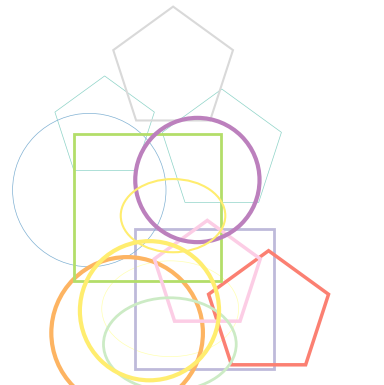[{"shape": "pentagon", "thickness": 0.5, "radius": 0.68, "center": [0.272, 0.667]}, {"shape": "pentagon", "thickness": 0.5, "radius": 0.81, "center": [0.576, 0.606]}, {"shape": "oval", "thickness": 0.5, "radius": 0.89, "center": [0.442, 0.198]}, {"shape": "square", "thickness": 2, "radius": 0.91, "center": [0.531, 0.223]}, {"shape": "pentagon", "thickness": 2.5, "radius": 0.82, "center": [0.698, 0.185]}, {"shape": "circle", "thickness": 0.5, "radius": 1.0, "center": [0.232, 0.506]}, {"shape": "circle", "thickness": 3, "radius": 0.98, "center": [0.33, 0.135]}, {"shape": "square", "thickness": 2, "radius": 0.95, "center": [0.383, 0.461]}, {"shape": "pentagon", "thickness": 2.5, "radius": 0.72, "center": [0.538, 0.283]}, {"shape": "pentagon", "thickness": 1.5, "radius": 0.82, "center": [0.45, 0.819]}, {"shape": "circle", "thickness": 3, "radius": 0.81, "center": [0.513, 0.532]}, {"shape": "oval", "thickness": 2, "radius": 0.86, "center": [0.441, 0.106]}, {"shape": "circle", "thickness": 3, "radius": 0.9, "center": [0.388, 0.193]}, {"shape": "oval", "thickness": 1.5, "radius": 0.68, "center": [0.449, 0.44]}]